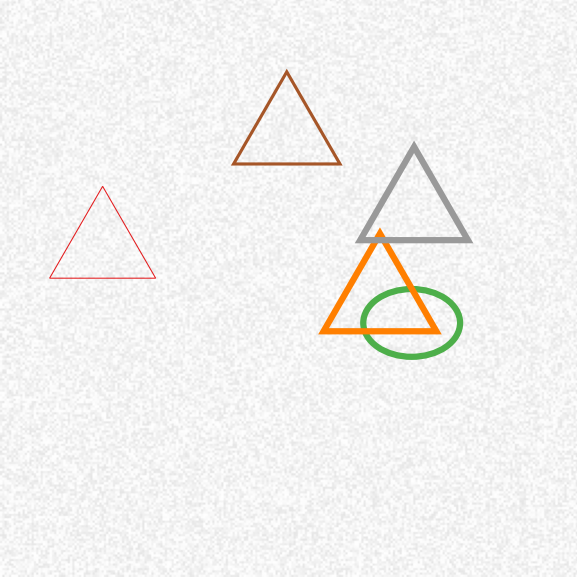[{"shape": "triangle", "thickness": 0.5, "radius": 0.53, "center": [0.178, 0.57]}, {"shape": "oval", "thickness": 3, "radius": 0.42, "center": [0.713, 0.44]}, {"shape": "triangle", "thickness": 3, "radius": 0.56, "center": [0.658, 0.482]}, {"shape": "triangle", "thickness": 1.5, "radius": 0.53, "center": [0.497, 0.768]}, {"shape": "triangle", "thickness": 3, "radius": 0.54, "center": [0.717, 0.637]}]